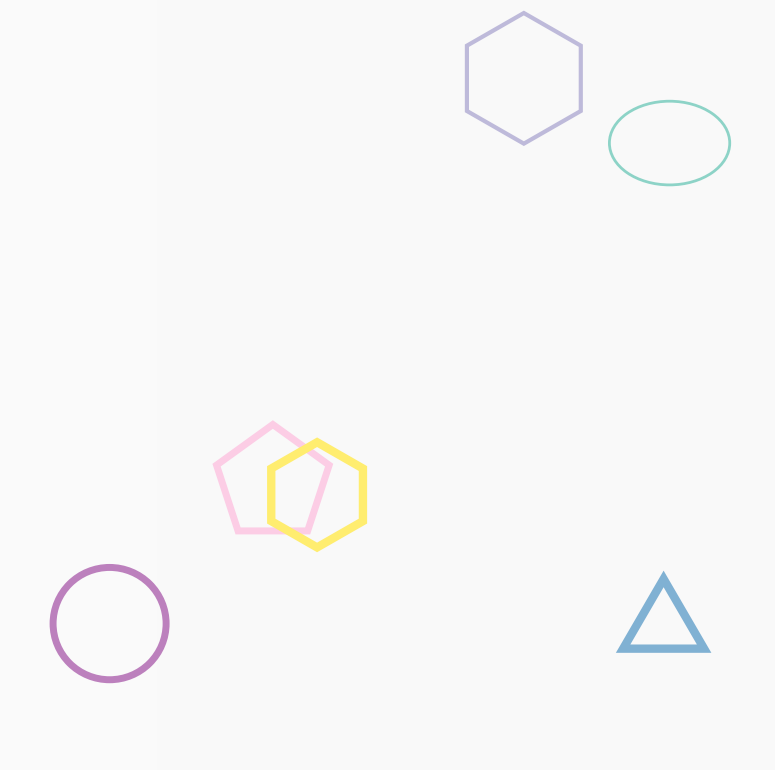[{"shape": "oval", "thickness": 1, "radius": 0.39, "center": [0.864, 0.814]}, {"shape": "hexagon", "thickness": 1.5, "radius": 0.42, "center": [0.676, 0.898]}, {"shape": "triangle", "thickness": 3, "radius": 0.3, "center": [0.856, 0.188]}, {"shape": "pentagon", "thickness": 2.5, "radius": 0.38, "center": [0.352, 0.372]}, {"shape": "circle", "thickness": 2.5, "radius": 0.36, "center": [0.141, 0.19]}, {"shape": "hexagon", "thickness": 3, "radius": 0.34, "center": [0.409, 0.357]}]